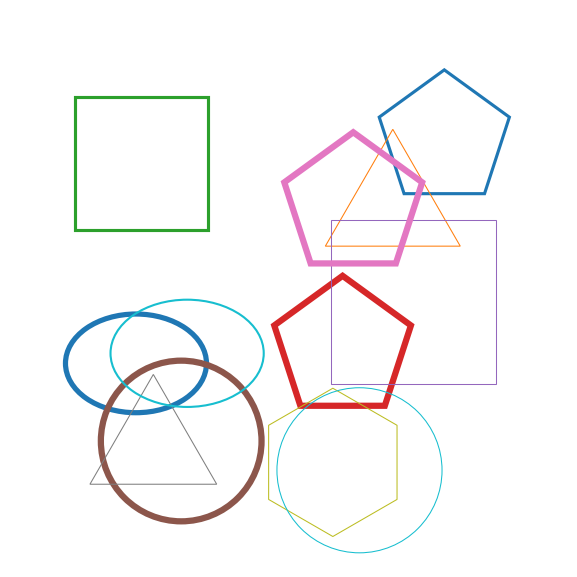[{"shape": "pentagon", "thickness": 1.5, "radius": 0.59, "center": [0.769, 0.76]}, {"shape": "oval", "thickness": 2.5, "radius": 0.61, "center": [0.235, 0.37]}, {"shape": "triangle", "thickness": 0.5, "radius": 0.67, "center": [0.68, 0.64]}, {"shape": "square", "thickness": 1.5, "radius": 0.58, "center": [0.246, 0.716]}, {"shape": "pentagon", "thickness": 3, "radius": 0.62, "center": [0.593, 0.397]}, {"shape": "square", "thickness": 0.5, "radius": 0.71, "center": [0.716, 0.476]}, {"shape": "circle", "thickness": 3, "radius": 0.7, "center": [0.314, 0.236]}, {"shape": "pentagon", "thickness": 3, "radius": 0.63, "center": [0.612, 0.645]}, {"shape": "triangle", "thickness": 0.5, "radius": 0.63, "center": [0.266, 0.224]}, {"shape": "hexagon", "thickness": 0.5, "radius": 0.64, "center": [0.576, 0.199]}, {"shape": "circle", "thickness": 0.5, "radius": 0.71, "center": [0.622, 0.185]}, {"shape": "oval", "thickness": 1, "radius": 0.66, "center": [0.324, 0.387]}]